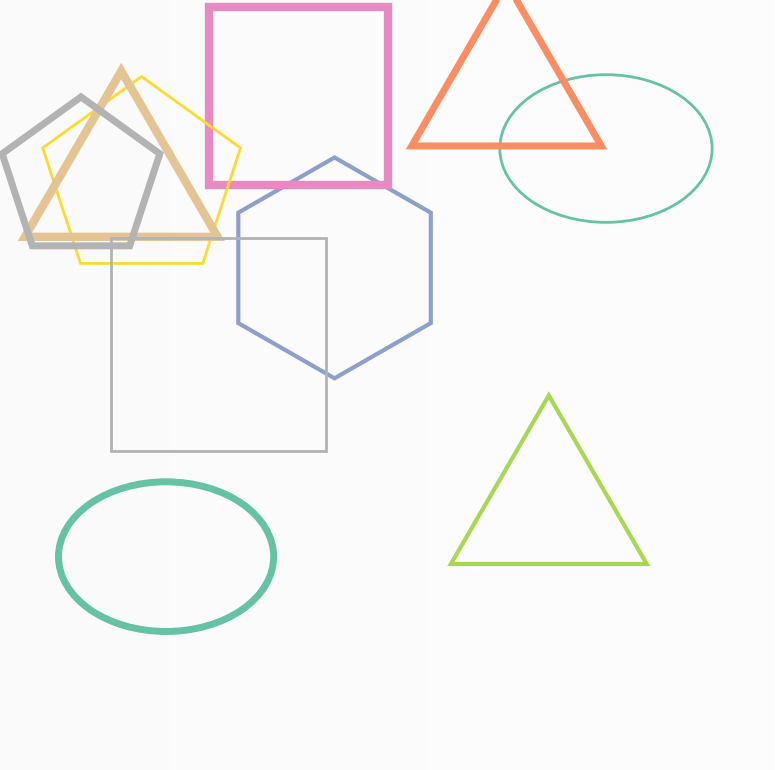[{"shape": "oval", "thickness": 1, "radius": 0.68, "center": [0.782, 0.807]}, {"shape": "oval", "thickness": 2.5, "radius": 0.69, "center": [0.214, 0.277]}, {"shape": "triangle", "thickness": 2.5, "radius": 0.71, "center": [0.654, 0.881]}, {"shape": "hexagon", "thickness": 1.5, "radius": 0.72, "center": [0.432, 0.652]}, {"shape": "square", "thickness": 3, "radius": 0.58, "center": [0.386, 0.875]}, {"shape": "triangle", "thickness": 1.5, "radius": 0.73, "center": [0.708, 0.341]}, {"shape": "pentagon", "thickness": 1, "radius": 0.67, "center": [0.183, 0.766]}, {"shape": "triangle", "thickness": 3, "radius": 0.72, "center": [0.156, 0.764]}, {"shape": "square", "thickness": 1, "radius": 0.69, "center": [0.282, 0.553]}, {"shape": "pentagon", "thickness": 2.5, "radius": 0.53, "center": [0.105, 0.767]}]